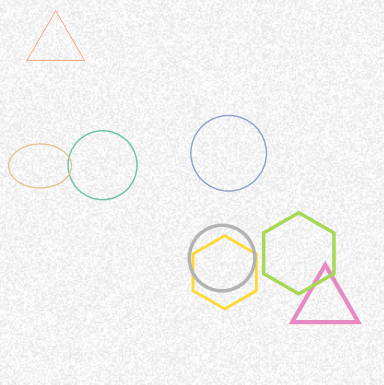[{"shape": "circle", "thickness": 1, "radius": 0.45, "center": [0.266, 0.571]}, {"shape": "triangle", "thickness": 0.5, "radius": 0.43, "center": [0.145, 0.886]}, {"shape": "circle", "thickness": 1, "radius": 0.49, "center": [0.594, 0.602]}, {"shape": "triangle", "thickness": 3, "radius": 0.5, "center": [0.845, 0.213]}, {"shape": "hexagon", "thickness": 2.5, "radius": 0.53, "center": [0.776, 0.342]}, {"shape": "hexagon", "thickness": 2, "radius": 0.48, "center": [0.584, 0.293]}, {"shape": "oval", "thickness": 1, "radius": 0.41, "center": [0.104, 0.569]}, {"shape": "circle", "thickness": 2.5, "radius": 0.43, "center": [0.577, 0.33]}]